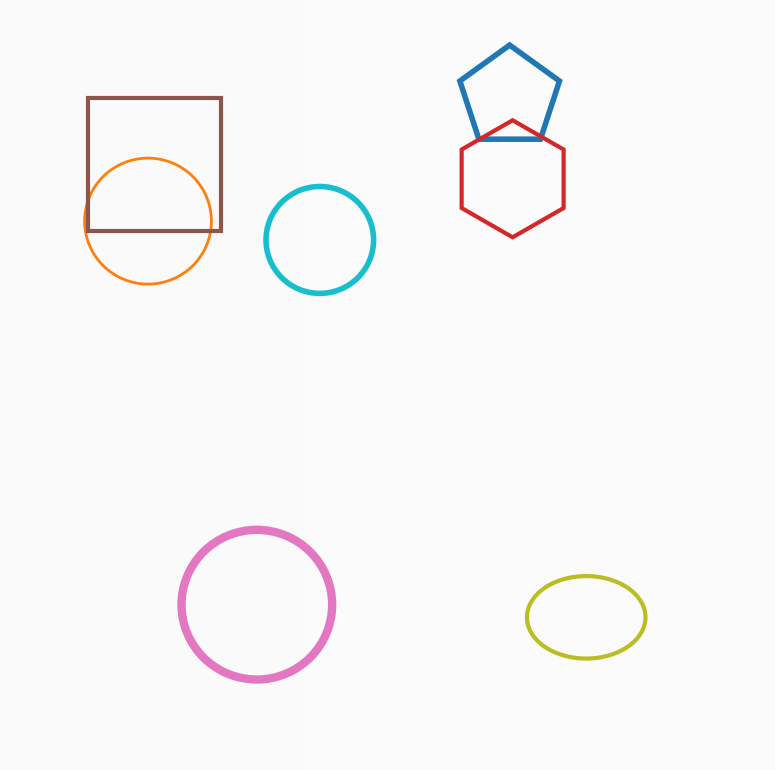[{"shape": "pentagon", "thickness": 2, "radius": 0.34, "center": [0.658, 0.874]}, {"shape": "circle", "thickness": 1, "radius": 0.41, "center": [0.191, 0.713]}, {"shape": "hexagon", "thickness": 1.5, "radius": 0.38, "center": [0.661, 0.768]}, {"shape": "square", "thickness": 1.5, "radius": 0.43, "center": [0.199, 0.786]}, {"shape": "circle", "thickness": 3, "radius": 0.49, "center": [0.331, 0.215]}, {"shape": "oval", "thickness": 1.5, "radius": 0.38, "center": [0.756, 0.198]}, {"shape": "circle", "thickness": 2, "radius": 0.35, "center": [0.413, 0.688]}]